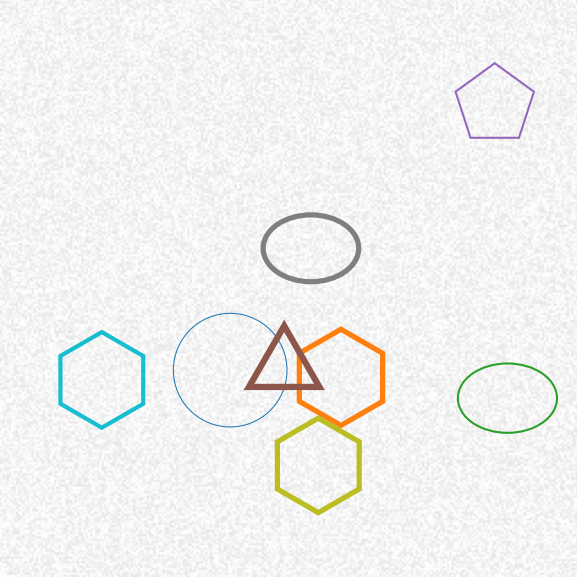[{"shape": "circle", "thickness": 0.5, "radius": 0.49, "center": [0.399, 0.358]}, {"shape": "hexagon", "thickness": 2.5, "radius": 0.42, "center": [0.59, 0.346]}, {"shape": "oval", "thickness": 1, "radius": 0.43, "center": [0.879, 0.31]}, {"shape": "pentagon", "thickness": 1, "radius": 0.36, "center": [0.857, 0.818]}, {"shape": "triangle", "thickness": 3, "radius": 0.35, "center": [0.492, 0.364]}, {"shape": "oval", "thickness": 2.5, "radius": 0.41, "center": [0.538, 0.569]}, {"shape": "hexagon", "thickness": 2.5, "radius": 0.41, "center": [0.551, 0.193]}, {"shape": "hexagon", "thickness": 2, "radius": 0.41, "center": [0.176, 0.341]}]